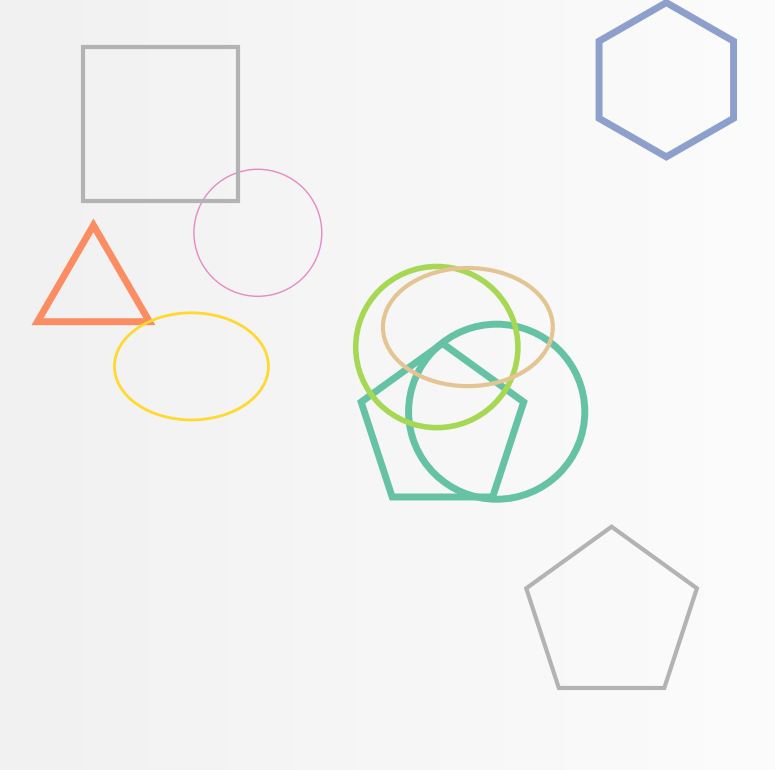[{"shape": "circle", "thickness": 2.5, "radius": 0.57, "center": [0.641, 0.465]}, {"shape": "pentagon", "thickness": 2.5, "radius": 0.55, "center": [0.571, 0.444]}, {"shape": "triangle", "thickness": 2.5, "radius": 0.42, "center": [0.121, 0.624]}, {"shape": "hexagon", "thickness": 2.5, "radius": 0.5, "center": [0.86, 0.896]}, {"shape": "circle", "thickness": 0.5, "radius": 0.41, "center": [0.333, 0.698]}, {"shape": "circle", "thickness": 2, "radius": 0.52, "center": [0.564, 0.549]}, {"shape": "oval", "thickness": 1, "radius": 0.5, "center": [0.247, 0.524]}, {"shape": "oval", "thickness": 1.5, "radius": 0.55, "center": [0.604, 0.575]}, {"shape": "pentagon", "thickness": 1.5, "radius": 0.58, "center": [0.789, 0.2]}, {"shape": "square", "thickness": 1.5, "radius": 0.5, "center": [0.207, 0.839]}]